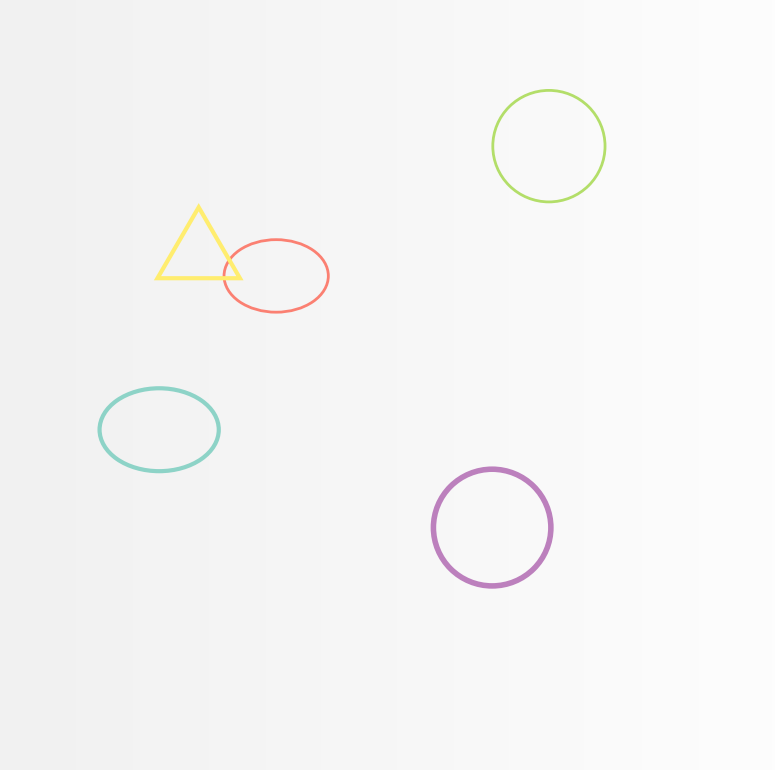[{"shape": "oval", "thickness": 1.5, "radius": 0.38, "center": [0.205, 0.442]}, {"shape": "oval", "thickness": 1, "radius": 0.34, "center": [0.356, 0.642]}, {"shape": "circle", "thickness": 1, "radius": 0.36, "center": [0.708, 0.81]}, {"shape": "circle", "thickness": 2, "radius": 0.38, "center": [0.635, 0.315]}, {"shape": "triangle", "thickness": 1.5, "radius": 0.31, "center": [0.256, 0.669]}]